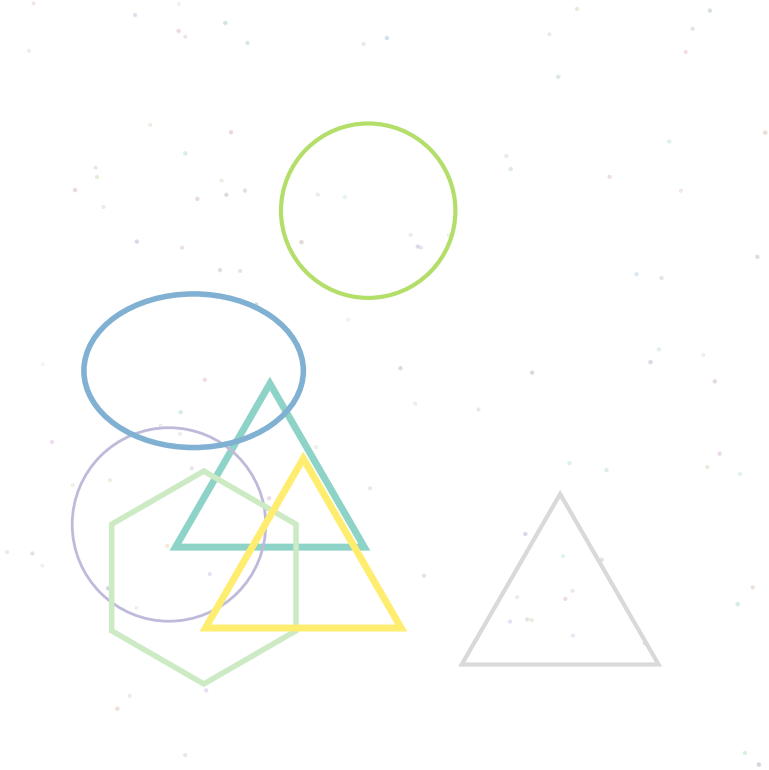[{"shape": "triangle", "thickness": 2.5, "radius": 0.71, "center": [0.351, 0.36]}, {"shape": "circle", "thickness": 1, "radius": 0.63, "center": [0.219, 0.319]}, {"shape": "oval", "thickness": 2, "radius": 0.71, "center": [0.251, 0.519]}, {"shape": "circle", "thickness": 1.5, "radius": 0.57, "center": [0.478, 0.726]}, {"shape": "triangle", "thickness": 1.5, "radius": 0.74, "center": [0.727, 0.211]}, {"shape": "hexagon", "thickness": 2, "radius": 0.69, "center": [0.265, 0.25]}, {"shape": "triangle", "thickness": 2.5, "radius": 0.73, "center": [0.394, 0.258]}]